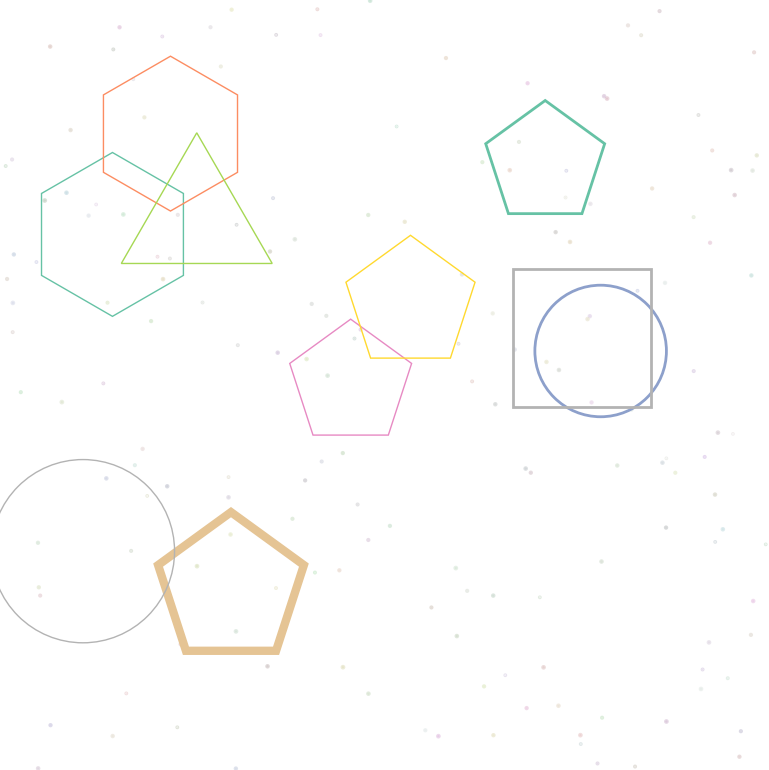[{"shape": "hexagon", "thickness": 0.5, "radius": 0.53, "center": [0.146, 0.696]}, {"shape": "pentagon", "thickness": 1, "radius": 0.41, "center": [0.708, 0.788]}, {"shape": "hexagon", "thickness": 0.5, "radius": 0.5, "center": [0.221, 0.826]}, {"shape": "circle", "thickness": 1, "radius": 0.43, "center": [0.78, 0.544]}, {"shape": "pentagon", "thickness": 0.5, "radius": 0.42, "center": [0.455, 0.502]}, {"shape": "triangle", "thickness": 0.5, "radius": 0.57, "center": [0.256, 0.714]}, {"shape": "pentagon", "thickness": 0.5, "radius": 0.44, "center": [0.533, 0.606]}, {"shape": "pentagon", "thickness": 3, "radius": 0.5, "center": [0.3, 0.235]}, {"shape": "circle", "thickness": 0.5, "radius": 0.59, "center": [0.108, 0.284]}, {"shape": "square", "thickness": 1, "radius": 0.45, "center": [0.756, 0.561]}]